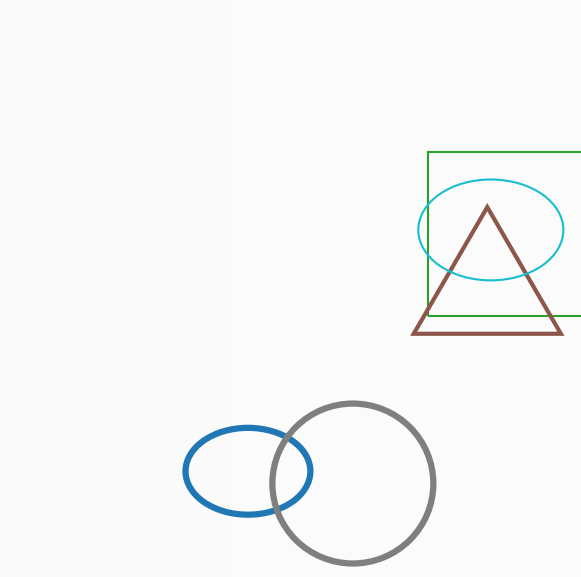[{"shape": "oval", "thickness": 3, "radius": 0.54, "center": [0.427, 0.183]}, {"shape": "square", "thickness": 1, "radius": 0.71, "center": [0.878, 0.595]}, {"shape": "triangle", "thickness": 2, "radius": 0.73, "center": [0.838, 0.494]}, {"shape": "circle", "thickness": 3, "radius": 0.69, "center": [0.607, 0.162]}, {"shape": "oval", "thickness": 1, "radius": 0.62, "center": [0.844, 0.601]}]